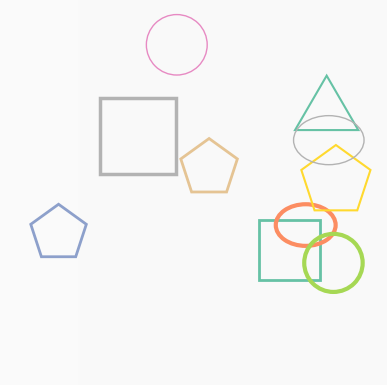[{"shape": "square", "thickness": 2, "radius": 0.39, "center": [0.746, 0.351]}, {"shape": "triangle", "thickness": 1.5, "radius": 0.47, "center": [0.843, 0.709]}, {"shape": "oval", "thickness": 3, "radius": 0.39, "center": [0.789, 0.415]}, {"shape": "pentagon", "thickness": 2, "radius": 0.38, "center": [0.151, 0.394]}, {"shape": "circle", "thickness": 1, "radius": 0.39, "center": [0.456, 0.884]}, {"shape": "circle", "thickness": 3, "radius": 0.38, "center": [0.861, 0.317]}, {"shape": "pentagon", "thickness": 1.5, "radius": 0.47, "center": [0.867, 0.53]}, {"shape": "pentagon", "thickness": 2, "radius": 0.38, "center": [0.54, 0.563]}, {"shape": "square", "thickness": 2.5, "radius": 0.49, "center": [0.355, 0.647]}, {"shape": "oval", "thickness": 1, "radius": 0.45, "center": [0.848, 0.636]}]